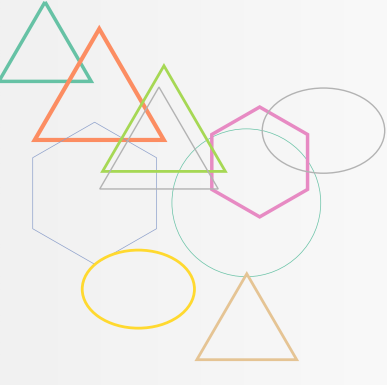[{"shape": "circle", "thickness": 0.5, "radius": 0.96, "center": [0.636, 0.473]}, {"shape": "triangle", "thickness": 2.5, "radius": 0.69, "center": [0.116, 0.857]}, {"shape": "triangle", "thickness": 3, "radius": 0.96, "center": [0.256, 0.733]}, {"shape": "hexagon", "thickness": 0.5, "radius": 0.92, "center": [0.244, 0.498]}, {"shape": "hexagon", "thickness": 2.5, "radius": 0.71, "center": [0.67, 0.579]}, {"shape": "triangle", "thickness": 2, "radius": 0.91, "center": [0.423, 0.646]}, {"shape": "oval", "thickness": 2, "radius": 0.72, "center": [0.357, 0.249]}, {"shape": "triangle", "thickness": 2, "radius": 0.74, "center": [0.637, 0.14]}, {"shape": "triangle", "thickness": 1, "radius": 0.88, "center": [0.41, 0.597]}, {"shape": "oval", "thickness": 1, "radius": 0.79, "center": [0.835, 0.661]}]